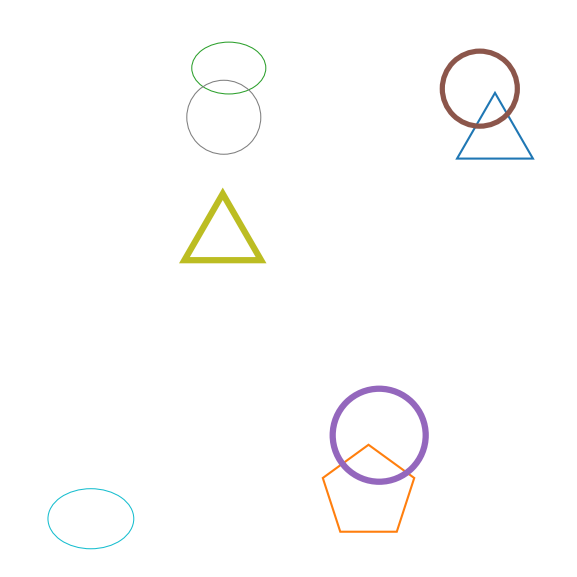[{"shape": "triangle", "thickness": 1, "radius": 0.38, "center": [0.857, 0.762]}, {"shape": "pentagon", "thickness": 1, "radius": 0.42, "center": [0.638, 0.146]}, {"shape": "oval", "thickness": 0.5, "radius": 0.32, "center": [0.396, 0.881]}, {"shape": "circle", "thickness": 3, "radius": 0.4, "center": [0.657, 0.245]}, {"shape": "circle", "thickness": 2.5, "radius": 0.32, "center": [0.831, 0.846]}, {"shape": "circle", "thickness": 0.5, "radius": 0.32, "center": [0.388, 0.796]}, {"shape": "triangle", "thickness": 3, "radius": 0.38, "center": [0.386, 0.587]}, {"shape": "oval", "thickness": 0.5, "radius": 0.37, "center": [0.157, 0.101]}]